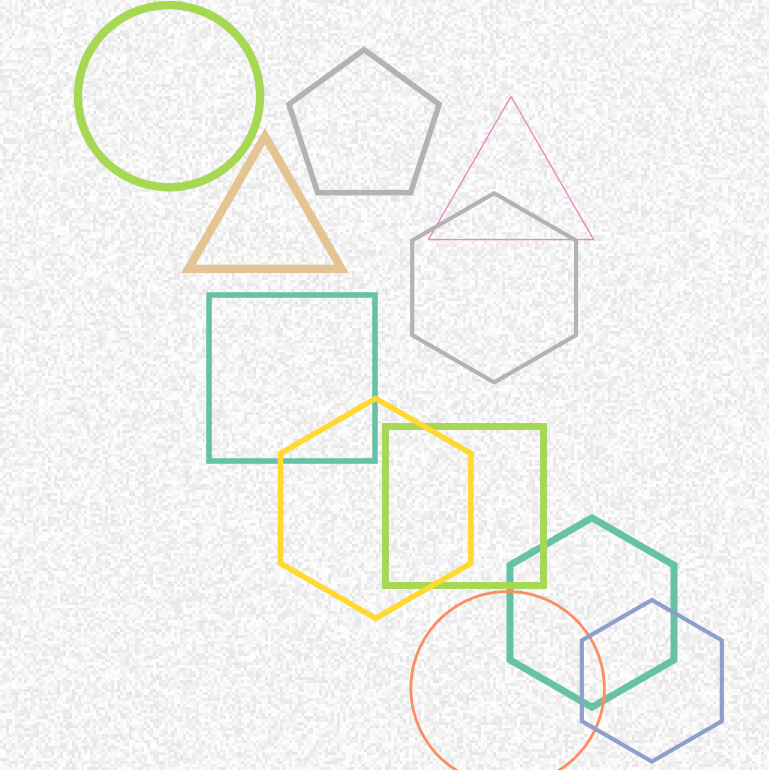[{"shape": "hexagon", "thickness": 2.5, "radius": 0.61, "center": [0.769, 0.205]}, {"shape": "square", "thickness": 2, "radius": 0.54, "center": [0.38, 0.509]}, {"shape": "circle", "thickness": 1, "radius": 0.63, "center": [0.659, 0.106]}, {"shape": "hexagon", "thickness": 1.5, "radius": 0.52, "center": [0.847, 0.116]}, {"shape": "triangle", "thickness": 0.5, "radius": 0.62, "center": [0.664, 0.751]}, {"shape": "circle", "thickness": 3, "radius": 0.59, "center": [0.22, 0.875]}, {"shape": "square", "thickness": 2.5, "radius": 0.51, "center": [0.603, 0.344]}, {"shape": "hexagon", "thickness": 2, "radius": 0.71, "center": [0.488, 0.34]}, {"shape": "triangle", "thickness": 3, "radius": 0.57, "center": [0.344, 0.708]}, {"shape": "hexagon", "thickness": 1.5, "radius": 0.61, "center": [0.642, 0.626]}, {"shape": "pentagon", "thickness": 2, "radius": 0.51, "center": [0.473, 0.833]}]